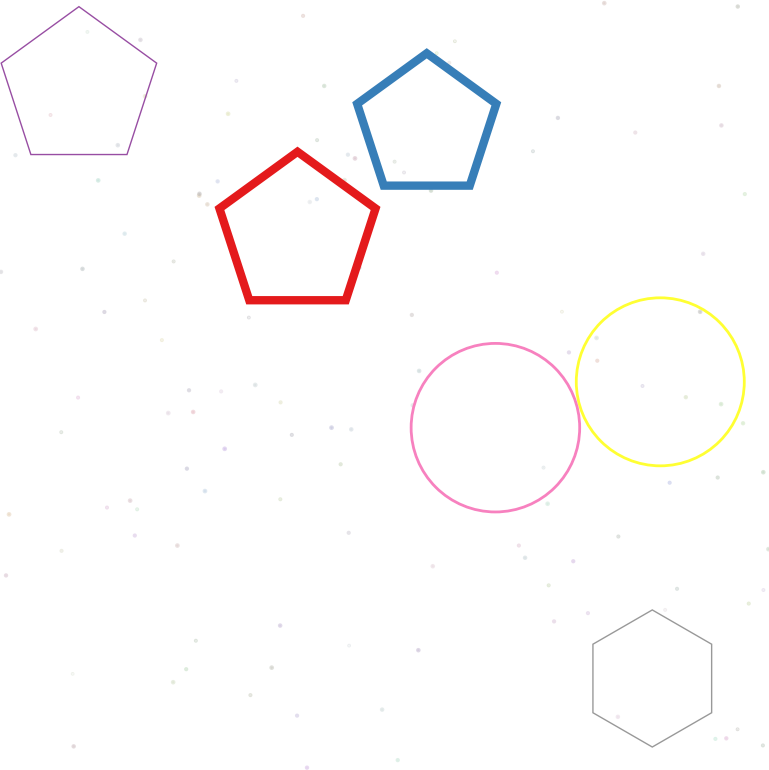[{"shape": "pentagon", "thickness": 3, "radius": 0.53, "center": [0.386, 0.696]}, {"shape": "pentagon", "thickness": 3, "radius": 0.48, "center": [0.554, 0.836]}, {"shape": "pentagon", "thickness": 0.5, "radius": 0.53, "center": [0.103, 0.885]}, {"shape": "circle", "thickness": 1, "radius": 0.55, "center": [0.858, 0.504]}, {"shape": "circle", "thickness": 1, "radius": 0.55, "center": [0.643, 0.445]}, {"shape": "hexagon", "thickness": 0.5, "radius": 0.45, "center": [0.847, 0.119]}]